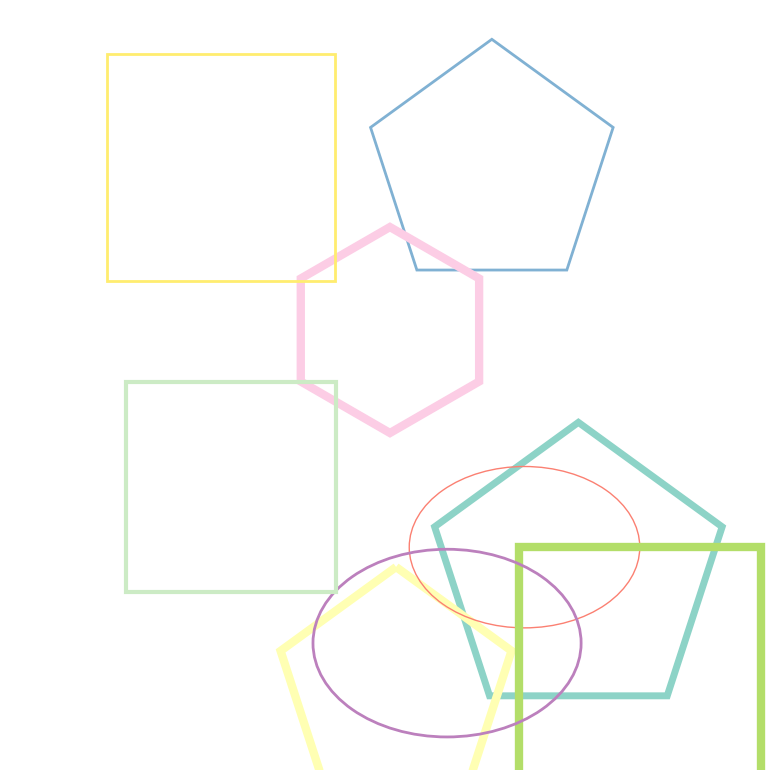[{"shape": "pentagon", "thickness": 2.5, "radius": 0.98, "center": [0.751, 0.255]}, {"shape": "pentagon", "thickness": 3, "radius": 0.79, "center": [0.514, 0.106]}, {"shape": "oval", "thickness": 0.5, "radius": 0.75, "center": [0.681, 0.289]}, {"shape": "pentagon", "thickness": 1, "radius": 0.83, "center": [0.639, 0.783]}, {"shape": "square", "thickness": 3, "radius": 0.79, "center": [0.831, 0.133]}, {"shape": "hexagon", "thickness": 3, "radius": 0.67, "center": [0.506, 0.571]}, {"shape": "oval", "thickness": 1, "radius": 0.87, "center": [0.581, 0.165]}, {"shape": "square", "thickness": 1.5, "radius": 0.68, "center": [0.3, 0.367]}, {"shape": "square", "thickness": 1, "radius": 0.74, "center": [0.287, 0.782]}]